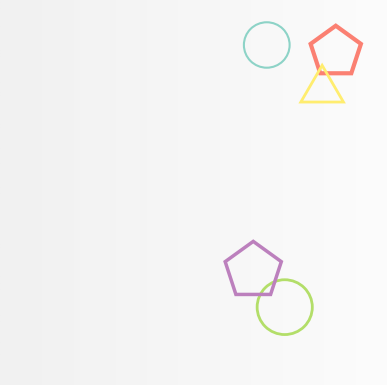[{"shape": "circle", "thickness": 1.5, "radius": 0.3, "center": [0.688, 0.883]}, {"shape": "pentagon", "thickness": 3, "radius": 0.34, "center": [0.867, 0.865]}, {"shape": "circle", "thickness": 2, "radius": 0.36, "center": [0.735, 0.202]}, {"shape": "pentagon", "thickness": 2.5, "radius": 0.38, "center": [0.654, 0.297]}, {"shape": "triangle", "thickness": 2, "radius": 0.32, "center": [0.831, 0.767]}]